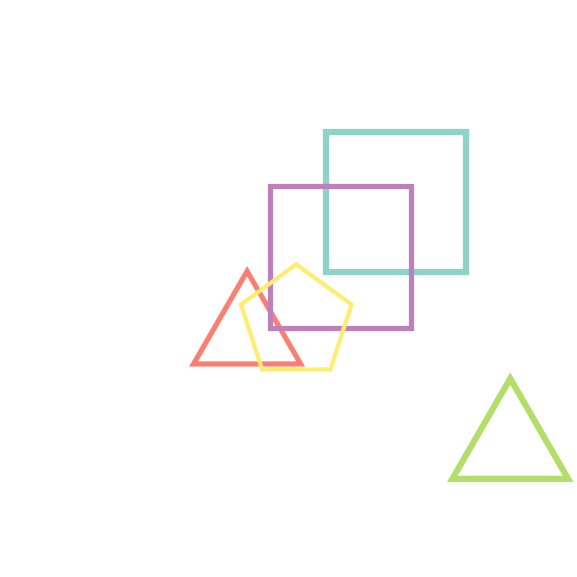[{"shape": "square", "thickness": 3, "radius": 0.61, "center": [0.686, 0.649]}, {"shape": "triangle", "thickness": 2.5, "radius": 0.54, "center": [0.428, 0.422]}, {"shape": "triangle", "thickness": 3, "radius": 0.58, "center": [0.884, 0.228]}, {"shape": "square", "thickness": 2.5, "radius": 0.61, "center": [0.59, 0.554]}, {"shape": "pentagon", "thickness": 2, "radius": 0.5, "center": [0.513, 0.441]}]